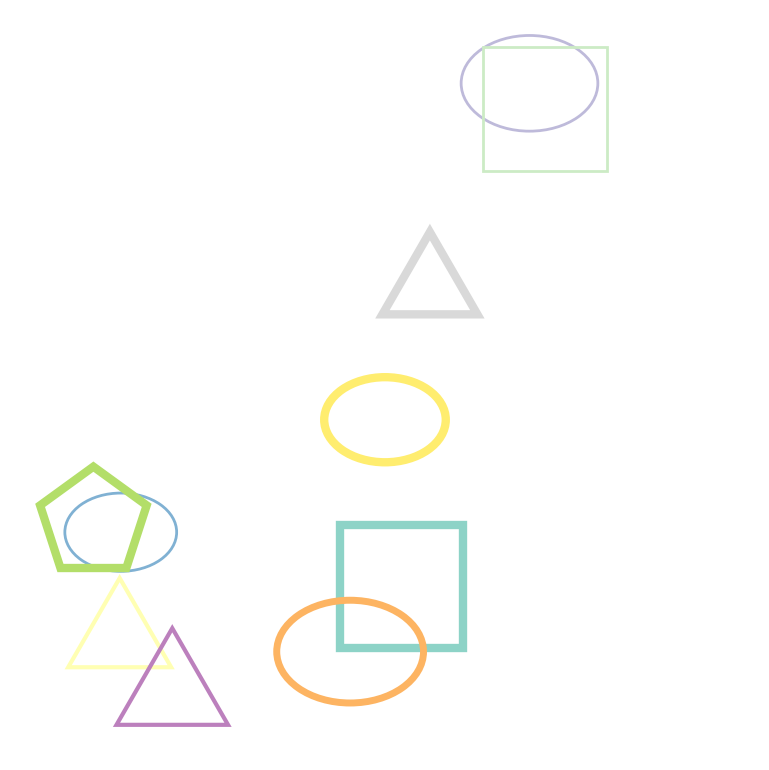[{"shape": "square", "thickness": 3, "radius": 0.4, "center": [0.521, 0.238]}, {"shape": "triangle", "thickness": 1.5, "radius": 0.39, "center": [0.155, 0.172]}, {"shape": "oval", "thickness": 1, "radius": 0.44, "center": [0.688, 0.892]}, {"shape": "oval", "thickness": 1, "radius": 0.36, "center": [0.157, 0.309]}, {"shape": "oval", "thickness": 2.5, "radius": 0.48, "center": [0.455, 0.154]}, {"shape": "pentagon", "thickness": 3, "radius": 0.36, "center": [0.121, 0.321]}, {"shape": "triangle", "thickness": 3, "radius": 0.36, "center": [0.558, 0.627]}, {"shape": "triangle", "thickness": 1.5, "radius": 0.42, "center": [0.224, 0.1]}, {"shape": "square", "thickness": 1, "radius": 0.4, "center": [0.707, 0.858]}, {"shape": "oval", "thickness": 3, "radius": 0.39, "center": [0.5, 0.455]}]